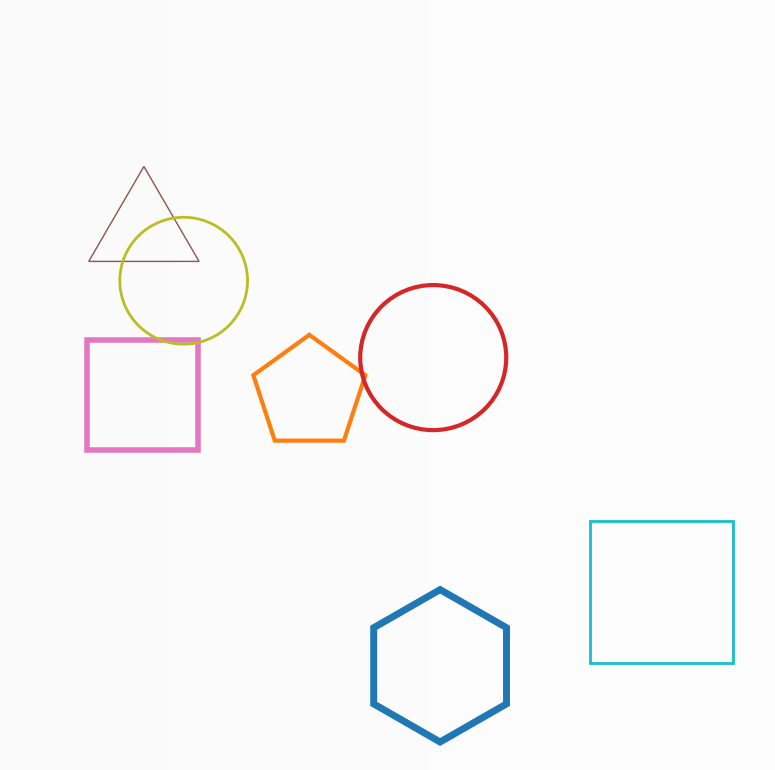[{"shape": "hexagon", "thickness": 2.5, "radius": 0.49, "center": [0.568, 0.135]}, {"shape": "pentagon", "thickness": 1.5, "radius": 0.38, "center": [0.399, 0.489]}, {"shape": "circle", "thickness": 1.5, "radius": 0.47, "center": [0.559, 0.536]}, {"shape": "triangle", "thickness": 0.5, "radius": 0.41, "center": [0.186, 0.702]}, {"shape": "square", "thickness": 2, "radius": 0.36, "center": [0.184, 0.487]}, {"shape": "circle", "thickness": 1, "radius": 0.41, "center": [0.237, 0.635]}, {"shape": "square", "thickness": 1, "radius": 0.46, "center": [0.854, 0.231]}]